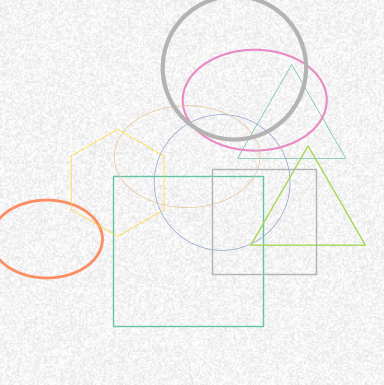[{"shape": "square", "thickness": 1, "radius": 0.97, "center": [0.489, 0.348]}, {"shape": "triangle", "thickness": 0.5, "radius": 0.81, "center": [0.758, 0.67]}, {"shape": "oval", "thickness": 2, "radius": 0.72, "center": [0.122, 0.379]}, {"shape": "circle", "thickness": 0.5, "radius": 0.88, "center": [0.577, 0.526]}, {"shape": "oval", "thickness": 1.5, "radius": 0.94, "center": [0.662, 0.74]}, {"shape": "triangle", "thickness": 1, "radius": 0.86, "center": [0.8, 0.449]}, {"shape": "hexagon", "thickness": 0.5, "radius": 0.7, "center": [0.306, 0.525]}, {"shape": "oval", "thickness": 0.5, "radius": 0.95, "center": [0.486, 0.593]}, {"shape": "square", "thickness": 1, "radius": 0.68, "center": [0.685, 0.425]}, {"shape": "circle", "thickness": 3, "radius": 0.93, "center": [0.609, 0.824]}]